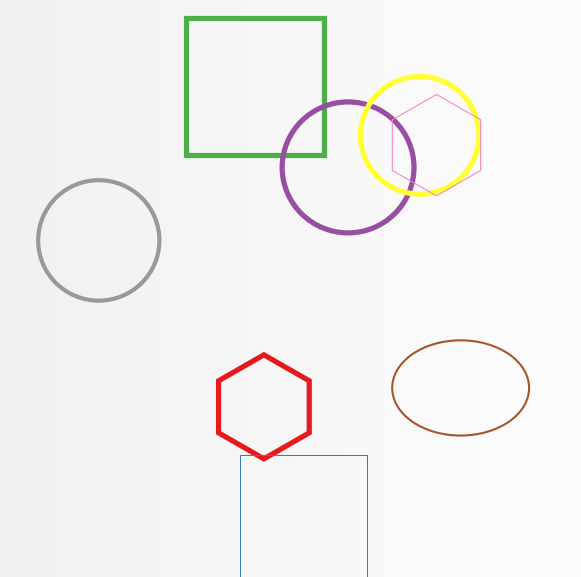[{"shape": "hexagon", "thickness": 2.5, "radius": 0.45, "center": [0.454, 0.295]}, {"shape": "square", "thickness": 0.5, "radius": 0.55, "center": [0.522, 0.102]}, {"shape": "square", "thickness": 2.5, "radius": 0.59, "center": [0.438, 0.849]}, {"shape": "circle", "thickness": 2.5, "radius": 0.57, "center": [0.599, 0.709]}, {"shape": "circle", "thickness": 2.5, "radius": 0.51, "center": [0.722, 0.765]}, {"shape": "oval", "thickness": 1, "radius": 0.59, "center": [0.793, 0.327]}, {"shape": "hexagon", "thickness": 0.5, "radius": 0.44, "center": [0.751, 0.748]}, {"shape": "circle", "thickness": 2, "radius": 0.52, "center": [0.17, 0.583]}]